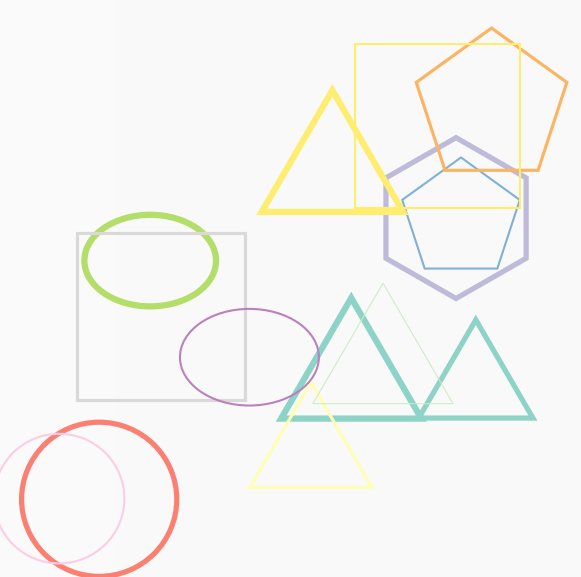[{"shape": "triangle", "thickness": 3, "radius": 0.7, "center": [0.604, 0.344]}, {"shape": "triangle", "thickness": 2.5, "radius": 0.57, "center": [0.819, 0.332]}, {"shape": "triangle", "thickness": 1.5, "radius": 0.61, "center": [0.535, 0.216]}, {"shape": "hexagon", "thickness": 2.5, "radius": 0.7, "center": [0.785, 0.621]}, {"shape": "circle", "thickness": 2.5, "radius": 0.67, "center": [0.171, 0.135]}, {"shape": "pentagon", "thickness": 1, "radius": 0.53, "center": [0.793, 0.62]}, {"shape": "pentagon", "thickness": 1.5, "radius": 0.68, "center": [0.846, 0.814]}, {"shape": "oval", "thickness": 3, "radius": 0.57, "center": [0.258, 0.548]}, {"shape": "circle", "thickness": 1, "radius": 0.56, "center": [0.102, 0.136]}, {"shape": "square", "thickness": 1.5, "radius": 0.72, "center": [0.277, 0.451]}, {"shape": "oval", "thickness": 1, "radius": 0.6, "center": [0.429, 0.381]}, {"shape": "triangle", "thickness": 0.5, "radius": 0.7, "center": [0.659, 0.37]}, {"shape": "square", "thickness": 1, "radius": 0.71, "center": [0.753, 0.782]}, {"shape": "triangle", "thickness": 3, "radius": 0.7, "center": [0.572, 0.702]}]